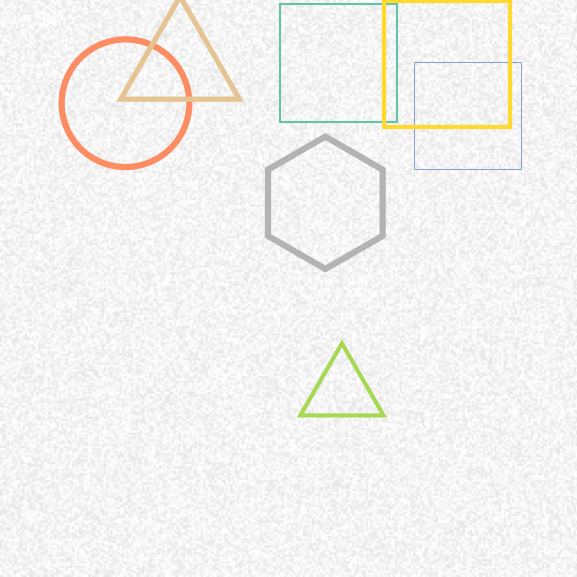[{"shape": "square", "thickness": 1, "radius": 0.51, "center": [0.587, 0.89]}, {"shape": "circle", "thickness": 3, "radius": 0.55, "center": [0.217, 0.82]}, {"shape": "square", "thickness": 0.5, "radius": 0.46, "center": [0.81, 0.798]}, {"shape": "triangle", "thickness": 2, "radius": 0.42, "center": [0.592, 0.321]}, {"shape": "square", "thickness": 2, "radius": 0.54, "center": [0.774, 0.888]}, {"shape": "triangle", "thickness": 2.5, "radius": 0.59, "center": [0.312, 0.887]}, {"shape": "hexagon", "thickness": 3, "radius": 0.57, "center": [0.563, 0.648]}]